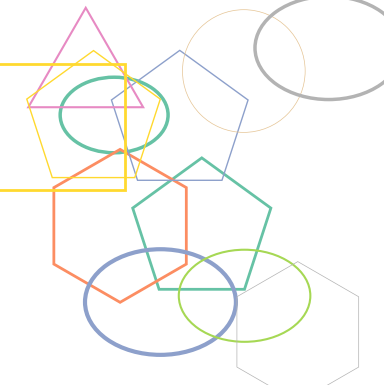[{"shape": "pentagon", "thickness": 2, "radius": 0.94, "center": [0.524, 0.401]}, {"shape": "oval", "thickness": 2.5, "radius": 0.7, "center": [0.296, 0.701]}, {"shape": "hexagon", "thickness": 2, "radius": 0.99, "center": [0.312, 0.413]}, {"shape": "oval", "thickness": 3, "radius": 0.98, "center": [0.417, 0.215]}, {"shape": "pentagon", "thickness": 1, "radius": 0.93, "center": [0.467, 0.683]}, {"shape": "triangle", "thickness": 1.5, "radius": 0.86, "center": [0.223, 0.808]}, {"shape": "oval", "thickness": 1.5, "radius": 0.85, "center": [0.635, 0.232]}, {"shape": "pentagon", "thickness": 1, "radius": 0.91, "center": [0.243, 0.686]}, {"shape": "square", "thickness": 2, "radius": 0.82, "center": [0.16, 0.67]}, {"shape": "circle", "thickness": 0.5, "radius": 0.8, "center": [0.633, 0.815]}, {"shape": "oval", "thickness": 2.5, "radius": 0.96, "center": [0.854, 0.876]}, {"shape": "hexagon", "thickness": 0.5, "radius": 0.91, "center": [0.773, 0.138]}]